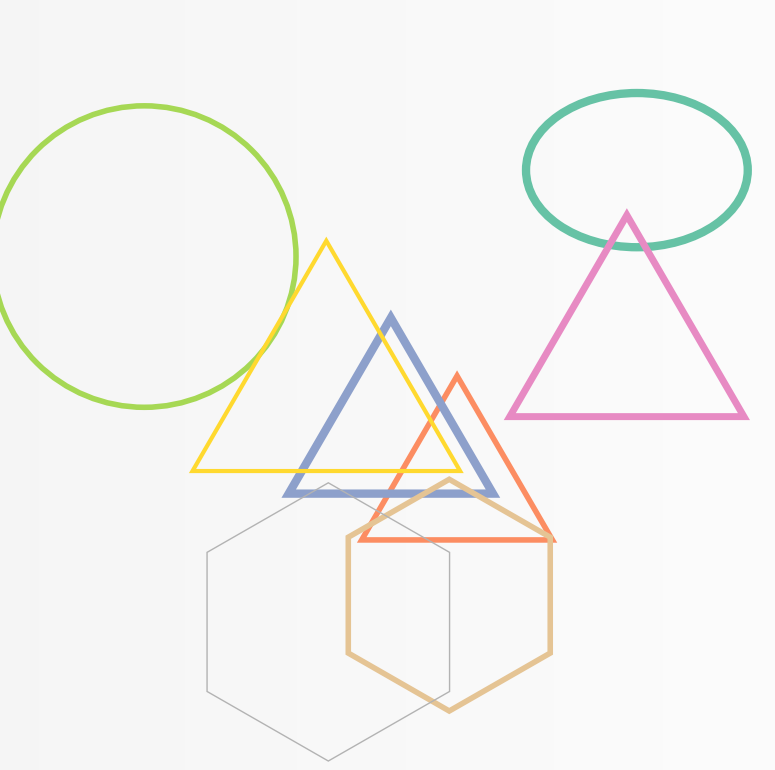[{"shape": "oval", "thickness": 3, "radius": 0.72, "center": [0.822, 0.779]}, {"shape": "triangle", "thickness": 2, "radius": 0.71, "center": [0.59, 0.37]}, {"shape": "triangle", "thickness": 3, "radius": 0.76, "center": [0.504, 0.435]}, {"shape": "triangle", "thickness": 2.5, "radius": 0.87, "center": [0.809, 0.546]}, {"shape": "circle", "thickness": 2, "radius": 0.98, "center": [0.186, 0.667]}, {"shape": "triangle", "thickness": 1.5, "radius": 1.0, "center": [0.421, 0.488]}, {"shape": "hexagon", "thickness": 2, "radius": 0.75, "center": [0.58, 0.227]}, {"shape": "hexagon", "thickness": 0.5, "radius": 0.9, "center": [0.424, 0.192]}]